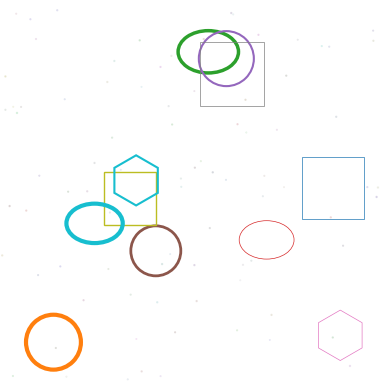[{"shape": "square", "thickness": 0.5, "radius": 0.4, "center": [0.865, 0.513]}, {"shape": "circle", "thickness": 3, "radius": 0.36, "center": [0.139, 0.111]}, {"shape": "oval", "thickness": 2.5, "radius": 0.39, "center": [0.541, 0.865]}, {"shape": "oval", "thickness": 0.5, "radius": 0.36, "center": [0.693, 0.377]}, {"shape": "circle", "thickness": 1.5, "radius": 0.36, "center": [0.588, 0.848]}, {"shape": "circle", "thickness": 2, "radius": 0.32, "center": [0.405, 0.348]}, {"shape": "hexagon", "thickness": 0.5, "radius": 0.33, "center": [0.884, 0.129]}, {"shape": "square", "thickness": 0.5, "radius": 0.42, "center": [0.602, 0.807]}, {"shape": "square", "thickness": 1, "radius": 0.34, "center": [0.337, 0.485]}, {"shape": "oval", "thickness": 3, "radius": 0.37, "center": [0.246, 0.42]}, {"shape": "hexagon", "thickness": 1.5, "radius": 0.33, "center": [0.354, 0.531]}]